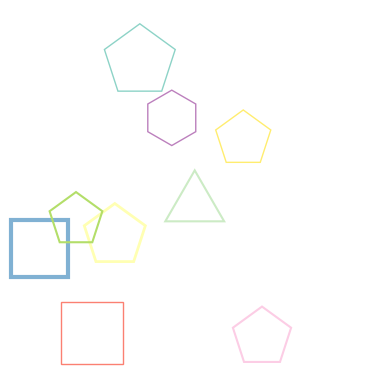[{"shape": "pentagon", "thickness": 1, "radius": 0.48, "center": [0.363, 0.841]}, {"shape": "pentagon", "thickness": 2, "radius": 0.42, "center": [0.298, 0.388]}, {"shape": "square", "thickness": 1, "radius": 0.4, "center": [0.239, 0.135]}, {"shape": "square", "thickness": 3, "radius": 0.37, "center": [0.103, 0.354]}, {"shape": "pentagon", "thickness": 1.5, "radius": 0.36, "center": [0.197, 0.429]}, {"shape": "pentagon", "thickness": 1.5, "radius": 0.4, "center": [0.681, 0.124]}, {"shape": "hexagon", "thickness": 1, "radius": 0.36, "center": [0.446, 0.694]}, {"shape": "triangle", "thickness": 1.5, "radius": 0.44, "center": [0.506, 0.469]}, {"shape": "pentagon", "thickness": 1, "radius": 0.38, "center": [0.632, 0.639]}]